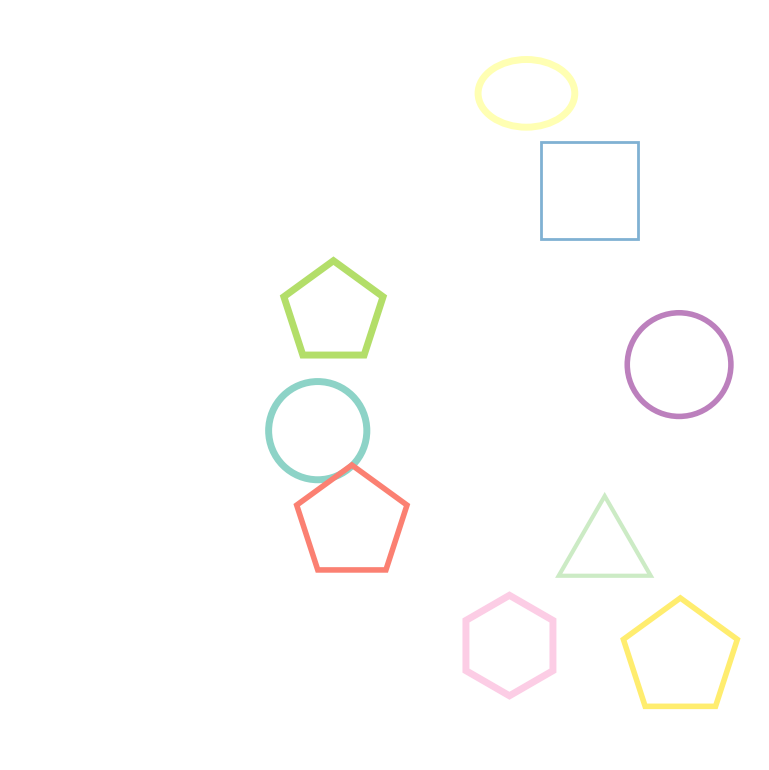[{"shape": "circle", "thickness": 2.5, "radius": 0.32, "center": [0.413, 0.441]}, {"shape": "oval", "thickness": 2.5, "radius": 0.31, "center": [0.684, 0.879]}, {"shape": "pentagon", "thickness": 2, "radius": 0.38, "center": [0.457, 0.321]}, {"shape": "square", "thickness": 1, "radius": 0.32, "center": [0.766, 0.753]}, {"shape": "pentagon", "thickness": 2.5, "radius": 0.34, "center": [0.433, 0.594]}, {"shape": "hexagon", "thickness": 2.5, "radius": 0.33, "center": [0.662, 0.162]}, {"shape": "circle", "thickness": 2, "radius": 0.34, "center": [0.882, 0.527]}, {"shape": "triangle", "thickness": 1.5, "radius": 0.34, "center": [0.785, 0.287]}, {"shape": "pentagon", "thickness": 2, "radius": 0.39, "center": [0.884, 0.146]}]